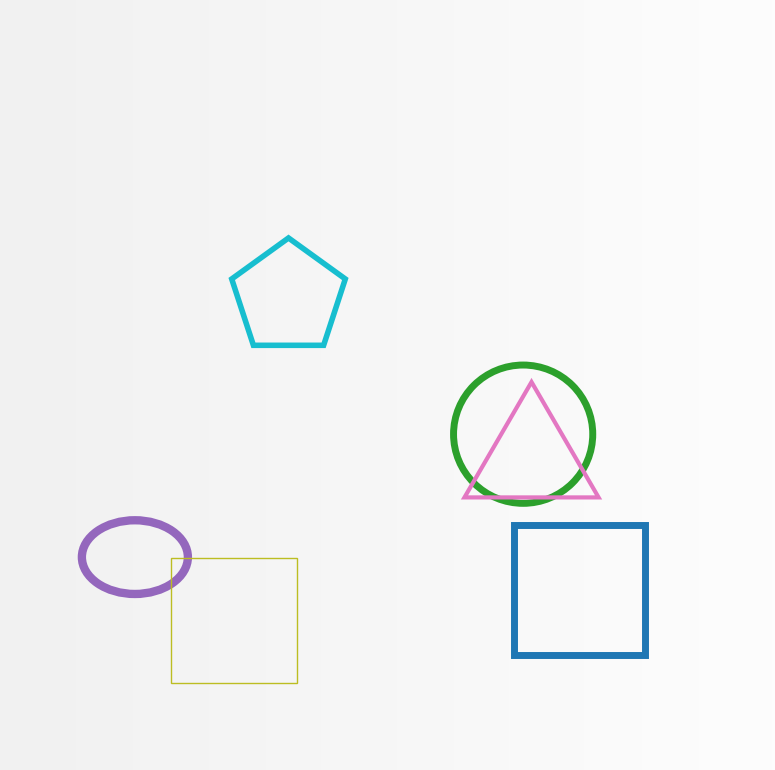[{"shape": "square", "thickness": 2.5, "radius": 0.42, "center": [0.748, 0.234]}, {"shape": "circle", "thickness": 2.5, "radius": 0.45, "center": [0.675, 0.436]}, {"shape": "oval", "thickness": 3, "radius": 0.34, "center": [0.174, 0.276]}, {"shape": "triangle", "thickness": 1.5, "radius": 0.5, "center": [0.686, 0.404]}, {"shape": "square", "thickness": 0.5, "radius": 0.4, "center": [0.302, 0.194]}, {"shape": "pentagon", "thickness": 2, "radius": 0.39, "center": [0.372, 0.614]}]